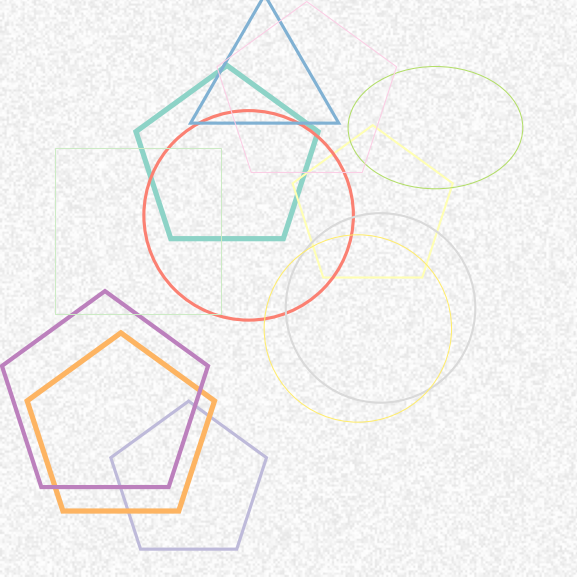[{"shape": "pentagon", "thickness": 2.5, "radius": 0.83, "center": [0.393, 0.72]}, {"shape": "pentagon", "thickness": 1, "radius": 0.73, "center": [0.645, 0.637]}, {"shape": "pentagon", "thickness": 1.5, "radius": 0.71, "center": [0.327, 0.163]}, {"shape": "circle", "thickness": 1.5, "radius": 0.91, "center": [0.431, 0.626]}, {"shape": "triangle", "thickness": 1.5, "radius": 0.74, "center": [0.458, 0.86]}, {"shape": "pentagon", "thickness": 2.5, "radius": 0.85, "center": [0.209, 0.252]}, {"shape": "oval", "thickness": 0.5, "radius": 0.76, "center": [0.754, 0.778]}, {"shape": "pentagon", "thickness": 0.5, "radius": 0.82, "center": [0.531, 0.833]}, {"shape": "circle", "thickness": 1, "radius": 0.82, "center": [0.659, 0.466]}, {"shape": "pentagon", "thickness": 2, "radius": 0.94, "center": [0.182, 0.307]}, {"shape": "square", "thickness": 0.5, "radius": 0.72, "center": [0.239, 0.599]}, {"shape": "circle", "thickness": 0.5, "radius": 0.81, "center": [0.62, 0.43]}]